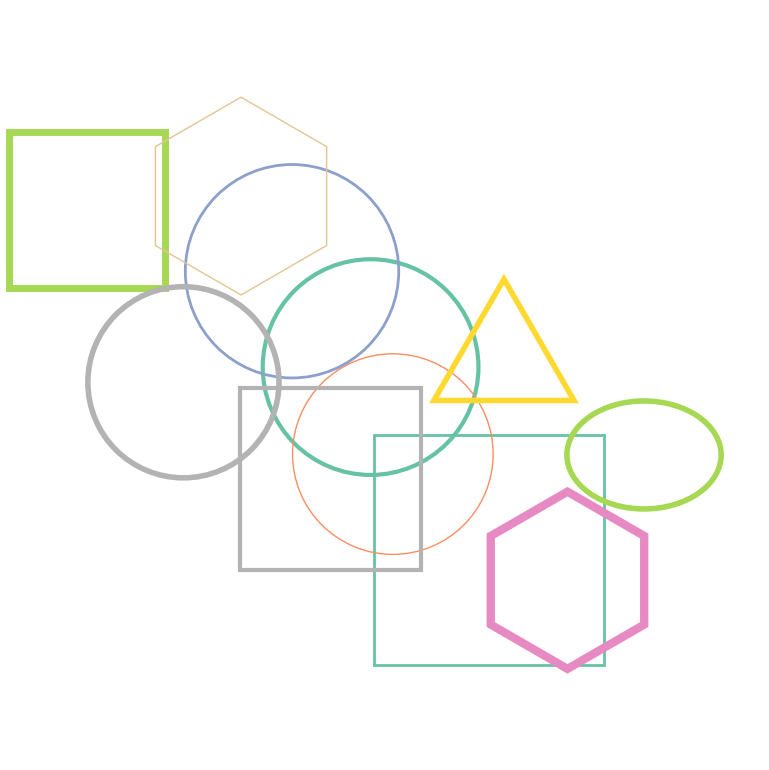[{"shape": "circle", "thickness": 1.5, "radius": 0.7, "center": [0.481, 0.523]}, {"shape": "square", "thickness": 1, "radius": 0.75, "center": [0.635, 0.285]}, {"shape": "circle", "thickness": 0.5, "radius": 0.65, "center": [0.51, 0.41]}, {"shape": "circle", "thickness": 1, "radius": 0.69, "center": [0.379, 0.648]}, {"shape": "hexagon", "thickness": 3, "radius": 0.58, "center": [0.737, 0.246]}, {"shape": "square", "thickness": 2.5, "radius": 0.51, "center": [0.113, 0.728]}, {"shape": "oval", "thickness": 2, "radius": 0.5, "center": [0.836, 0.409]}, {"shape": "triangle", "thickness": 2, "radius": 0.53, "center": [0.654, 0.532]}, {"shape": "hexagon", "thickness": 0.5, "radius": 0.64, "center": [0.313, 0.745]}, {"shape": "square", "thickness": 1.5, "radius": 0.59, "center": [0.429, 0.378]}, {"shape": "circle", "thickness": 2, "radius": 0.62, "center": [0.238, 0.504]}]